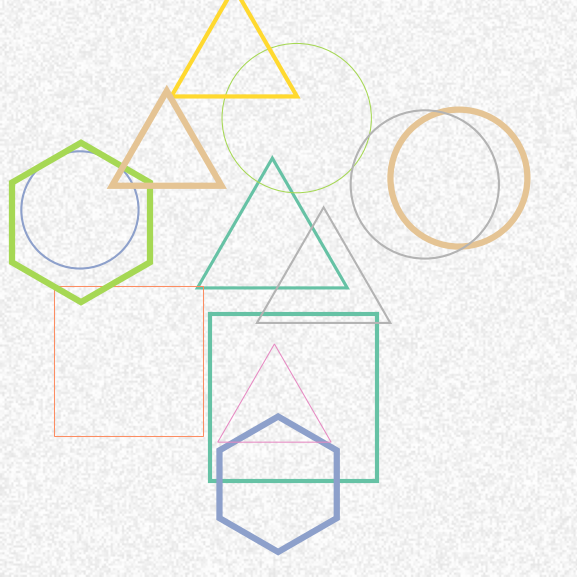[{"shape": "square", "thickness": 2, "radius": 0.72, "center": [0.508, 0.311]}, {"shape": "triangle", "thickness": 1.5, "radius": 0.75, "center": [0.472, 0.575]}, {"shape": "square", "thickness": 0.5, "radius": 0.65, "center": [0.222, 0.374]}, {"shape": "circle", "thickness": 1, "radius": 0.51, "center": [0.138, 0.636]}, {"shape": "hexagon", "thickness": 3, "radius": 0.59, "center": [0.482, 0.161]}, {"shape": "triangle", "thickness": 0.5, "radius": 0.57, "center": [0.475, 0.29]}, {"shape": "circle", "thickness": 0.5, "radius": 0.65, "center": [0.514, 0.795]}, {"shape": "hexagon", "thickness": 3, "radius": 0.69, "center": [0.14, 0.614]}, {"shape": "triangle", "thickness": 2, "radius": 0.63, "center": [0.405, 0.895]}, {"shape": "triangle", "thickness": 3, "radius": 0.55, "center": [0.289, 0.732]}, {"shape": "circle", "thickness": 3, "radius": 0.59, "center": [0.795, 0.691]}, {"shape": "triangle", "thickness": 1, "radius": 0.67, "center": [0.56, 0.507]}, {"shape": "circle", "thickness": 1, "radius": 0.64, "center": [0.736, 0.68]}]